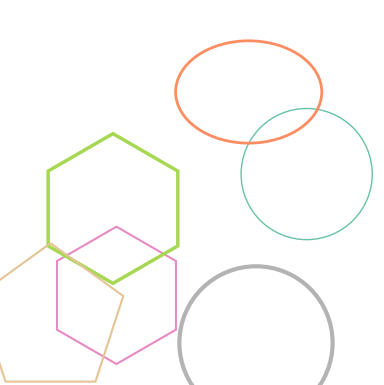[{"shape": "circle", "thickness": 1, "radius": 0.85, "center": [0.797, 0.548]}, {"shape": "oval", "thickness": 2, "radius": 0.95, "center": [0.646, 0.761]}, {"shape": "hexagon", "thickness": 1.5, "radius": 0.89, "center": [0.302, 0.233]}, {"shape": "hexagon", "thickness": 2.5, "radius": 0.97, "center": [0.293, 0.458]}, {"shape": "pentagon", "thickness": 1.5, "radius": 0.99, "center": [0.131, 0.17]}, {"shape": "circle", "thickness": 3, "radius": 1.0, "center": [0.665, 0.109]}]